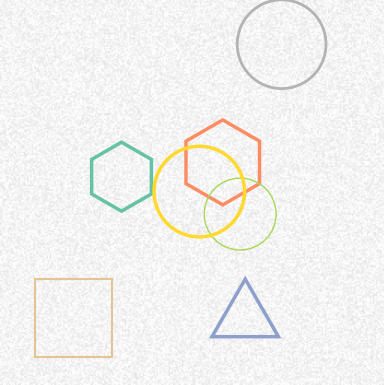[{"shape": "hexagon", "thickness": 2.5, "radius": 0.45, "center": [0.316, 0.541]}, {"shape": "hexagon", "thickness": 2.5, "radius": 0.55, "center": [0.579, 0.578]}, {"shape": "triangle", "thickness": 2.5, "radius": 0.5, "center": [0.637, 0.175]}, {"shape": "circle", "thickness": 1, "radius": 0.47, "center": [0.624, 0.444]}, {"shape": "circle", "thickness": 2.5, "radius": 0.59, "center": [0.518, 0.502]}, {"shape": "square", "thickness": 1.5, "radius": 0.51, "center": [0.191, 0.173]}, {"shape": "circle", "thickness": 2, "radius": 0.58, "center": [0.732, 0.885]}]